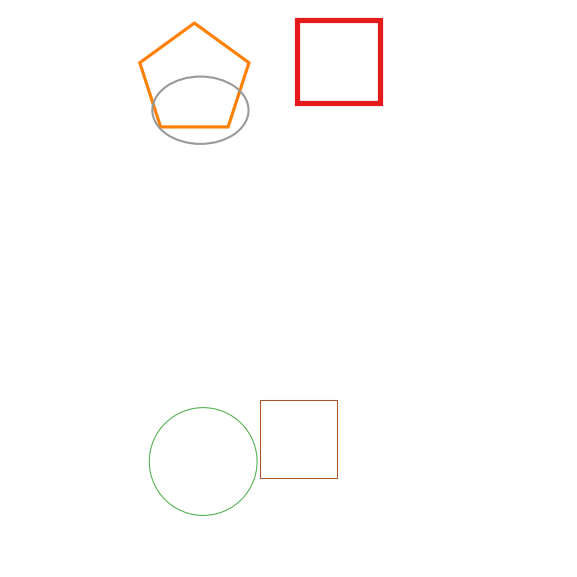[{"shape": "square", "thickness": 2.5, "radius": 0.36, "center": [0.586, 0.893]}, {"shape": "circle", "thickness": 0.5, "radius": 0.47, "center": [0.352, 0.2]}, {"shape": "pentagon", "thickness": 1.5, "radius": 0.5, "center": [0.337, 0.86]}, {"shape": "square", "thickness": 0.5, "radius": 0.33, "center": [0.517, 0.239]}, {"shape": "oval", "thickness": 1, "radius": 0.42, "center": [0.347, 0.808]}]